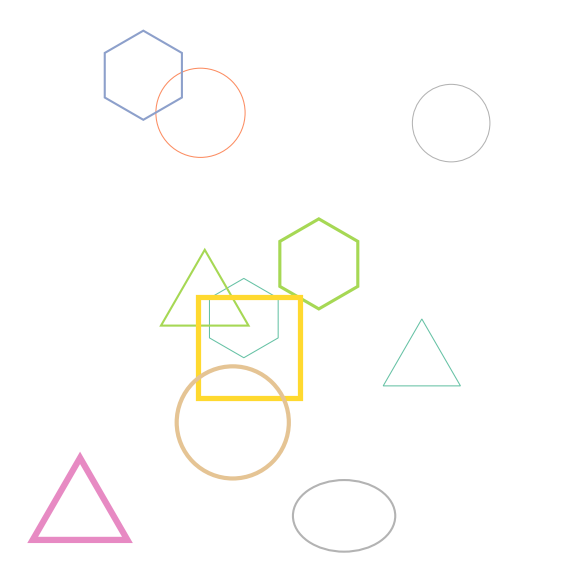[{"shape": "triangle", "thickness": 0.5, "radius": 0.39, "center": [0.73, 0.37]}, {"shape": "hexagon", "thickness": 0.5, "radius": 0.34, "center": [0.422, 0.448]}, {"shape": "circle", "thickness": 0.5, "radius": 0.39, "center": [0.347, 0.804]}, {"shape": "hexagon", "thickness": 1, "radius": 0.39, "center": [0.248, 0.869]}, {"shape": "triangle", "thickness": 3, "radius": 0.47, "center": [0.139, 0.112]}, {"shape": "triangle", "thickness": 1, "radius": 0.44, "center": [0.355, 0.479]}, {"shape": "hexagon", "thickness": 1.5, "radius": 0.39, "center": [0.552, 0.542]}, {"shape": "square", "thickness": 2.5, "radius": 0.44, "center": [0.431, 0.398]}, {"shape": "circle", "thickness": 2, "radius": 0.49, "center": [0.403, 0.268]}, {"shape": "oval", "thickness": 1, "radius": 0.44, "center": [0.596, 0.106]}, {"shape": "circle", "thickness": 0.5, "radius": 0.34, "center": [0.781, 0.786]}]